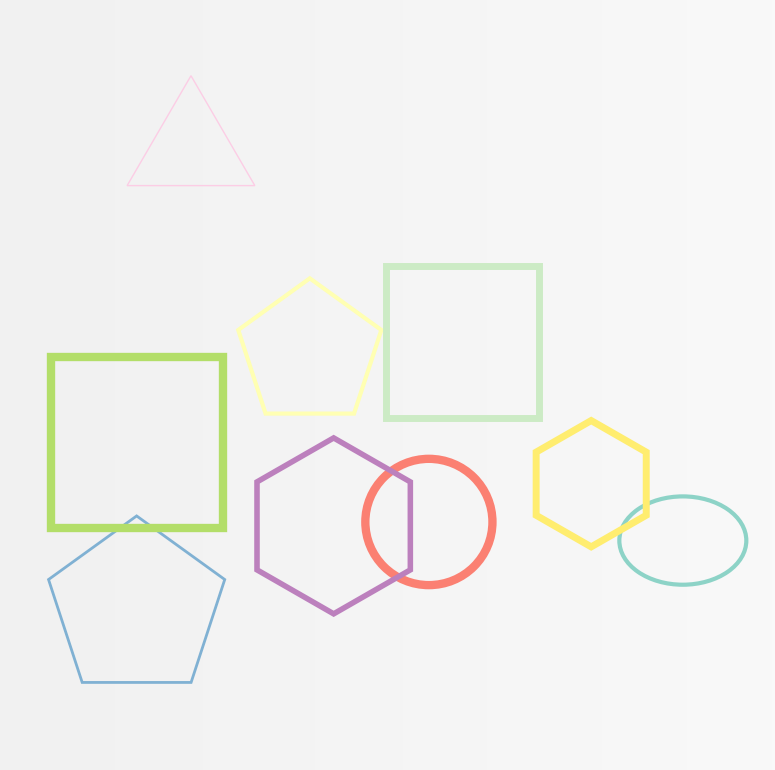[{"shape": "oval", "thickness": 1.5, "radius": 0.41, "center": [0.881, 0.298]}, {"shape": "pentagon", "thickness": 1.5, "radius": 0.49, "center": [0.4, 0.541]}, {"shape": "circle", "thickness": 3, "radius": 0.41, "center": [0.553, 0.322]}, {"shape": "pentagon", "thickness": 1, "radius": 0.6, "center": [0.176, 0.21]}, {"shape": "square", "thickness": 3, "radius": 0.55, "center": [0.177, 0.426]}, {"shape": "triangle", "thickness": 0.5, "radius": 0.48, "center": [0.246, 0.807]}, {"shape": "hexagon", "thickness": 2, "radius": 0.57, "center": [0.431, 0.317]}, {"shape": "square", "thickness": 2.5, "radius": 0.49, "center": [0.596, 0.556]}, {"shape": "hexagon", "thickness": 2.5, "radius": 0.41, "center": [0.763, 0.372]}]